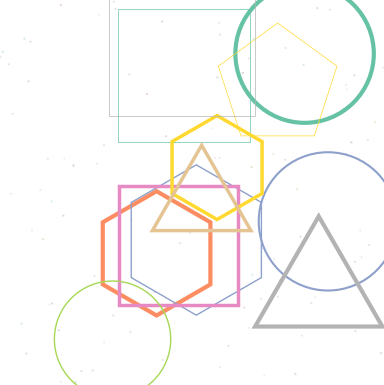[{"shape": "circle", "thickness": 3, "radius": 0.9, "center": [0.791, 0.861]}, {"shape": "square", "thickness": 0.5, "radius": 0.86, "center": [0.479, 0.804]}, {"shape": "hexagon", "thickness": 3, "radius": 0.81, "center": [0.407, 0.342]}, {"shape": "hexagon", "thickness": 1, "radius": 0.98, "center": [0.51, 0.377]}, {"shape": "circle", "thickness": 1.5, "radius": 0.9, "center": [0.852, 0.425]}, {"shape": "square", "thickness": 2.5, "radius": 0.77, "center": [0.464, 0.363]}, {"shape": "circle", "thickness": 1, "radius": 0.76, "center": [0.292, 0.119]}, {"shape": "hexagon", "thickness": 2.5, "radius": 0.67, "center": [0.564, 0.565]}, {"shape": "pentagon", "thickness": 0.5, "radius": 0.81, "center": [0.721, 0.778]}, {"shape": "triangle", "thickness": 2.5, "radius": 0.74, "center": [0.524, 0.475]}, {"shape": "triangle", "thickness": 3, "radius": 0.95, "center": [0.828, 0.247]}, {"shape": "square", "thickness": 0.5, "radius": 0.95, "center": [0.473, 0.889]}]